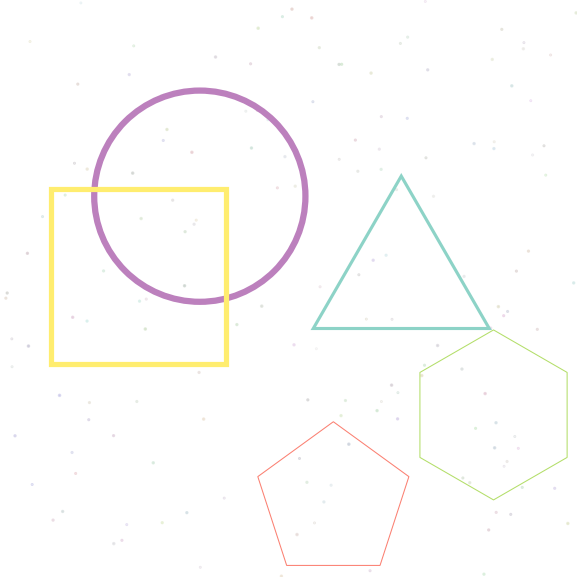[{"shape": "triangle", "thickness": 1.5, "radius": 0.88, "center": [0.695, 0.518]}, {"shape": "pentagon", "thickness": 0.5, "radius": 0.69, "center": [0.577, 0.131]}, {"shape": "hexagon", "thickness": 0.5, "radius": 0.74, "center": [0.855, 0.281]}, {"shape": "circle", "thickness": 3, "radius": 0.91, "center": [0.346, 0.659]}, {"shape": "square", "thickness": 2.5, "radius": 0.76, "center": [0.24, 0.52]}]